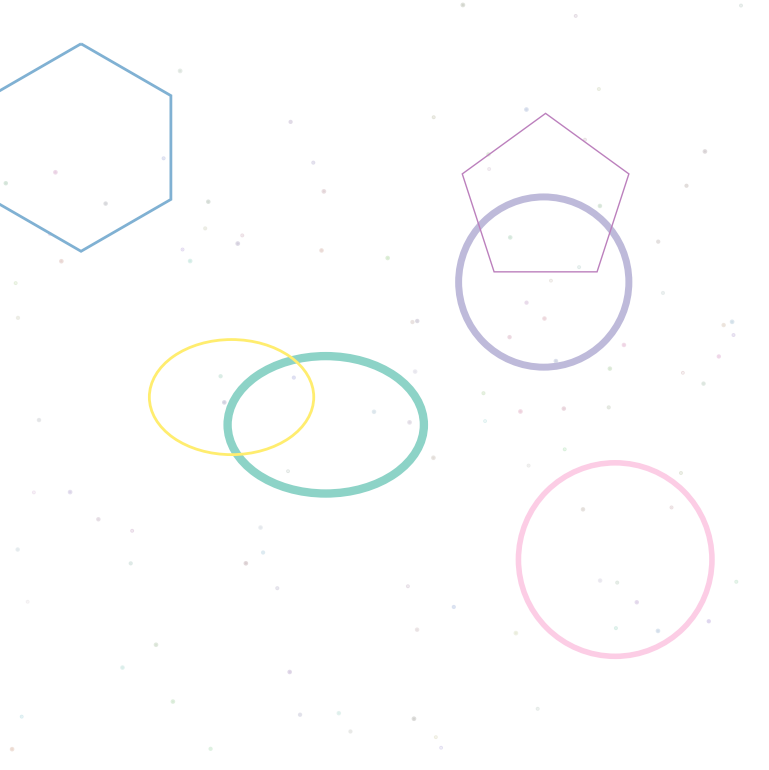[{"shape": "oval", "thickness": 3, "radius": 0.64, "center": [0.423, 0.448]}, {"shape": "circle", "thickness": 2.5, "radius": 0.55, "center": [0.706, 0.634]}, {"shape": "hexagon", "thickness": 1, "radius": 0.67, "center": [0.105, 0.808]}, {"shape": "circle", "thickness": 2, "radius": 0.63, "center": [0.799, 0.273]}, {"shape": "pentagon", "thickness": 0.5, "radius": 0.57, "center": [0.709, 0.739]}, {"shape": "oval", "thickness": 1, "radius": 0.53, "center": [0.301, 0.484]}]